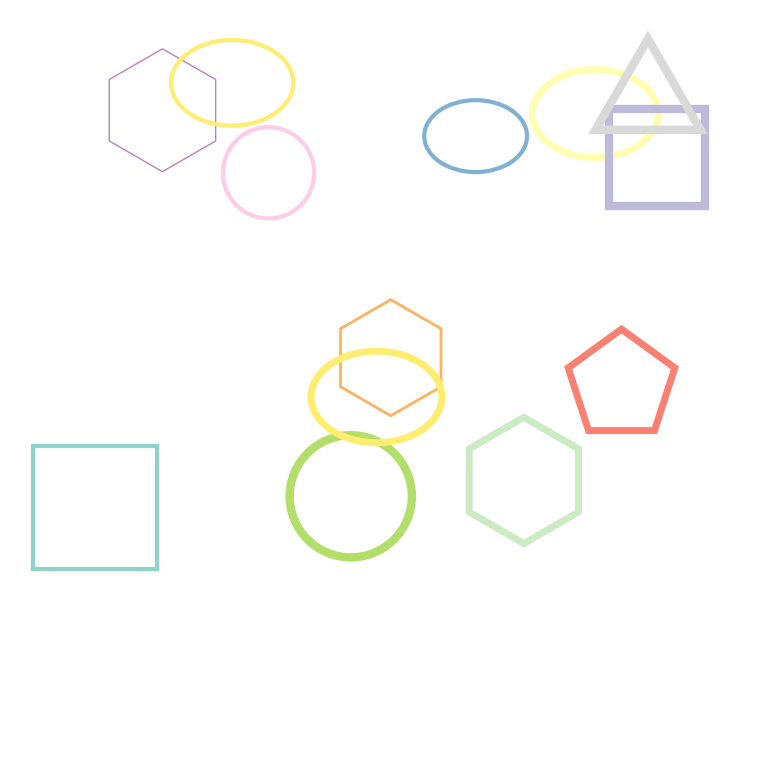[{"shape": "square", "thickness": 1.5, "radius": 0.4, "center": [0.123, 0.341]}, {"shape": "oval", "thickness": 2.5, "radius": 0.41, "center": [0.773, 0.853]}, {"shape": "square", "thickness": 3, "radius": 0.31, "center": [0.853, 0.796]}, {"shape": "pentagon", "thickness": 2.5, "radius": 0.36, "center": [0.807, 0.5]}, {"shape": "oval", "thickness": 1.5, "radius": 0.33, "center": [0.618, 0.823]}, {"shape": "hexagon", "thickness": 1, "radius": 0.38, "center": [0.507, 0.535]}, {"shape": "circle", "thickness": 3, "radius": 0.4, "center": [0.456, 0.355]}, {"shape": "circle", "thickness": 1.5, "radius": 0.3, "center": [0.349, 0.776]}, {"shape": "triangle", "thickness": 3, "radius": 0.39, "center": [0.842, 0.871]}, {"shape": "hexagon", "thickness": 0.5, "radius": 0.4, "center": [0.211, 0.857]}, {"shape": "hexagon", "thickness": 2.5, "radius": 0.41, "center": [0.68, 0.376]}, {"shape": "oval", "thickness": 1.5, "radius": 0.4, "center": [0.301, 0.892]}, {"shape": "oval", "thickness": 2.5, "radius": 0.42, "center": [0.489, 0.485]}]